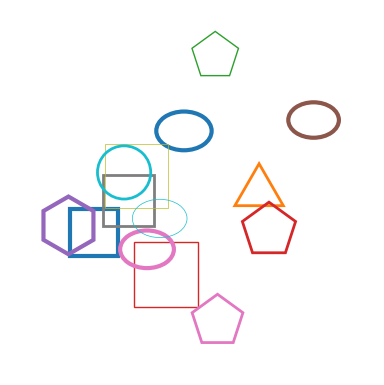[{"shape": "square", "thickness": 3, "radius": 0.31, "center": [0.244, 0.395]}, {"shape": "oval", "thickness": 3, "radius": 0.36, "center": [0.478, 0.66]}, {"shape": "triangle", "thickness": 2, "radius": 0.36, "center": [0.673, 0.502]}, {"shape": "pentagon", "thickness": 1, "radius": 0.32, "center": [0.559, 0.855]}, {"shape": "pentagon", "thickness": 2, "radius": 0.36, "center": [0.699, 0.402]}, {"shape": "square", "thickness": 1, "radius": 0.42, "center": [0.43, 0.287]}, {"shape": "hexagon", "thickness": 3, "radius": 0.37, "center": [0.178, 0.415]}, {"shape": "oval", "thickness": 3, "radius": 0.33, "center": [0.815, 0.688]}, {"shape": "oval", "thickness": 3, "radius": 0.35, "center": [0.382, 0.352]}, {"shape": "pentagon", "thickness": 2, "radius": 0.35, "center": [0.565, 0.166]}, {"shape": "square", "thickness": 2, "radius": 0.33, "center": [0.334, 0.479]}, {"shape": "square", "thickness": 0.5, "radius": 0.41, "center": [0.355, 0.543]}, {"shape": "circle", "thickness": 2, "radius": 0.35, "center": [0.322, 0.552]}, {"shape": "oval", "thickness": 0.5, "radius": 0.36, "center": [0.415, 0.433]}]